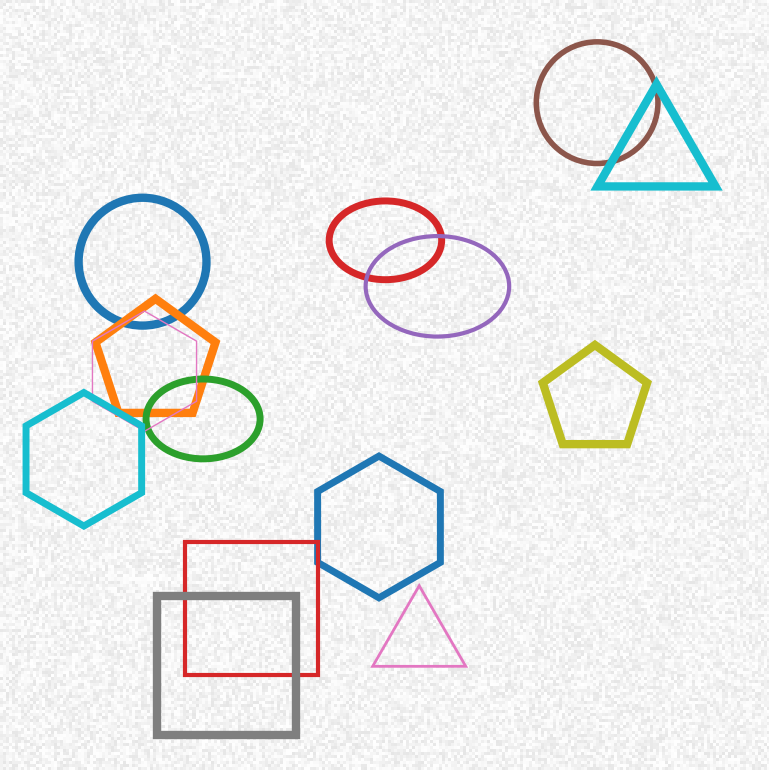[{"shape": "circle", "thickness": 3, "radius": 0.42, "center": [0.185, 0.66]}, {"shape": "hexagon", "thickness": 2.5, "radius": 0.46, "center": [0.492, 0.316]}, {"shape": "pentagon", "thickness": 3, "radius": 0.41, "center": [0.202, 0.53]}, {"shape": "oval", "thickness": 2.5, "radius": 0.37, "center": [0.264, 0.456]}, {"shape": "oval", "thickness": 2.5, "radius": 0.37, "center": [0.501, 0.688]}, {"shape": "square", "thickness": 1.5, "radius": 0.43, "center": [0.327, 0.21]}, {"shape": "oval", "thickness": 1.5, "radius": 0.47, "center": [0.568, 0.628]}, {"shape": "circle", "thickness": 2, "radius": 0.39, "center": [0.775, 0.867]}, {"shape": "triangle", "thickness": 1, "radius": 0.35, "center": [0.544, 0.17]}, {"shape": "hexagon", "thickness": 0.5, "radius": 0.39, "center": [0.188, 0.518]}, {"shape": "square", "thickness": 3, "radius": 0.45, "center": [0.294, 0.136]}, {"shape": "pentagon", "thickness": 3, "radius": 0.36, "center": [0.773, 0.481]}, {"shape": "triangle", "thickness": 3, "radius": 0.44, "center": [0.853, 0.802]}, {"shape": "hexagon", "thickness": 2.5, "radius": 0.43, "center": [0.109, 0.404]}]